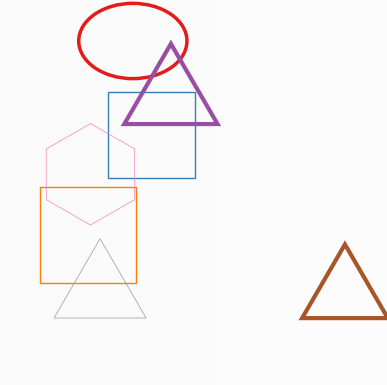[{"shape": "oval", "thickness": 2.5, "radius": 0.7, "center": [0.343, 0.894]}, {"shape": "square", "thickness": 1, "radius": 0.56, "center": [0.39, 0.649]}, {"shape": "triangle", "thickness": 3, "radius": 0.69, "center": [0.441, 0.747]}, {"shape": "square", "thickness": 1, "radius": 0.62, "center": [0.228, 0.389]}, {"shape": "triangle", "thickness": 3, "radius": 0.64, "center": [0.89, 0.238]}, {"shape": "hexagon", "thickness": 0.5, "radius": 0.66, "center": [0.233, 0.547]}, {"shape": "triangle", "thickness": 0.5, "radius": 0.69, "center": [0.258, 0.243]}]